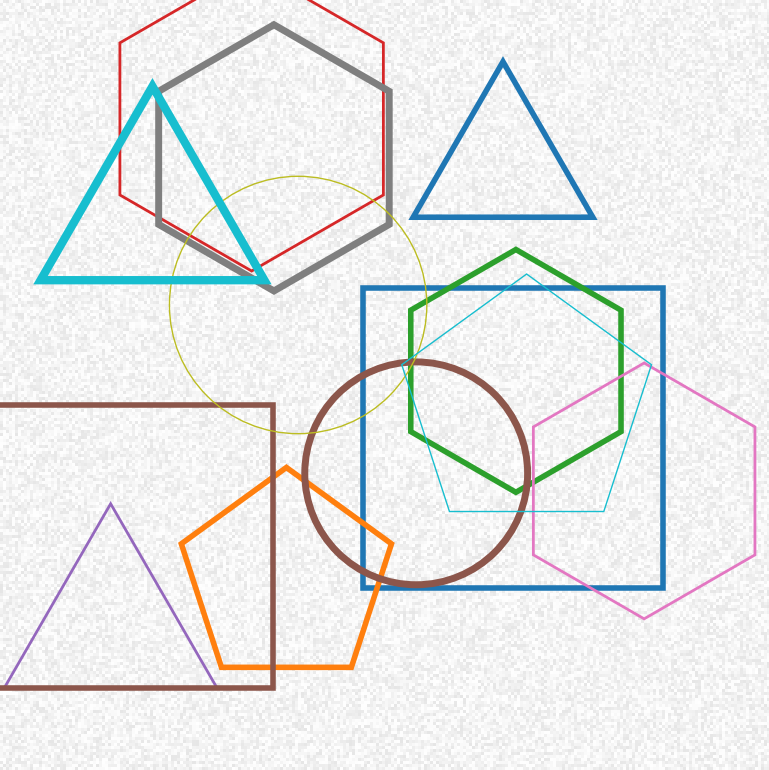[{"shape": "triangle", "thickness": 2, "radius": 0.67, "center": [0.653, 0.785]}, {"shape": "square", "thickness": 2, "radius": 0.97, "center": [0.666, 0.431]}, {"shape": "pentagon", "thickness": 2, "radius": 0.72, "center": [0.372, 0.249]}, {"shape": "hexagon", "thickness": 2, "radius": 0.79, "center": [0.67, 0.518]}, {"shape": "hexagon", "thickness": 1, "radius": 0.99, "center": [0.327, 0.846]}, {"shape": "triangle", "thickness": 1, "radius": 0.8, "center": [0.144, 0.186]}, {"shape": "square", "thickness": 2, "radius": 0.92, "center": [0.172, 0.291]}, {"shape": "circle", "thickness": 2.5, "radius": 0.72, "center": [0.541, 0.385]}, {"shape": "hexagon", "thickness": 1, "radius": 0.83, "center": [0.837, 0.362]}, {"shape": "hexagon", "thickness": 2.5, "radius": 0.86, "center": [0.356, 0.795]}, {"shape": "circle", "thickness": 0.5, "radius": 0.84, "center": [0.387, 0.604]}, {"shape": "triangle", "thickness": 3, "radius": 0.84, "center": [0.198, 0.72]}, {"shape": "pentagon", "thickness": 0.5, "radius": 0.85, "center": [0.684, 0.474]}]